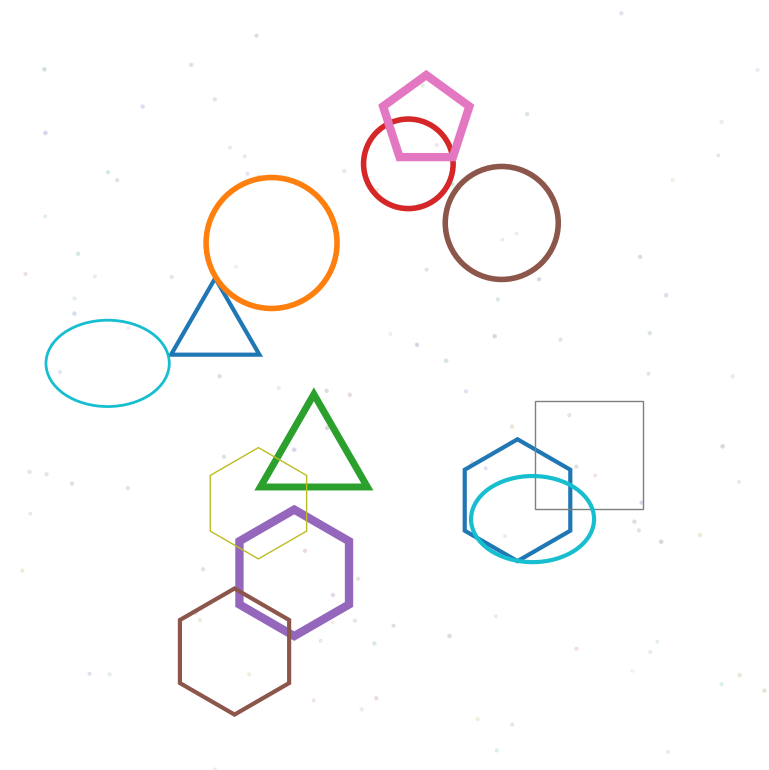[{"shape": "hexagon", "thickness": 1.5, "radius": 0.4, "center": [0.672, 0.35]}, {"shape": "triangle", "thickness": 1.5, "radius": 0.33, "center": [0.28, 0.573]}, {"shape": "circle", "thickness": 2, "radius": 0.43, "center": [0.353, 0.684]}, {"shape": "triangle", "thickness": 2.5, "radius": 0.4, "center": [0.408, 0.408]}, {"shape": "circle", "thickness": 2, "radius": 0.29, "center": [0.53, 0.787]}, {"shape": "hexagon", "thickness": 3, "radius": 0.41, "center": [0.382, 0.256]}, {"shape": "circle", "thickness": 2, "radius": 0.37, "center": [0.652, 0.71]}, {"shape": "hexagon", "thickness": 1.5, "radius": 0.41, "center": [0.305, 0.154]}, {"shape": "pentagon", "thickness": 3, "radius": 0.29, "center": [0.554, 0.844]}, {"shape": "square", "thickness": 0.5, "radius": 0.35, "center": [0.765, 0.409]}, {"shape": "hexagon", "thickness": 0.5, "radius": 0.36, "center": [0.336, 0.346]}, {"shape": "oval", "thickness": 1, "radius": 0.4, "center": [0.14, 0.528]}, {"shape": "oval", "thickness": 1.5, "radius": 0.4, "center": [0.692, 0.326]}]